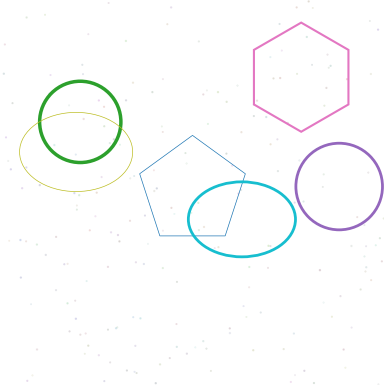[{"shape": "pentagon", "thickness": 0.5, "radius": 0.72, "center": [0.5, 0.504]}, {"shape": "circle", "thickness": 2.5, "radius": 0.53, "center": [0.208, 0.683]}, {"shape": "circle", "thickness": 2, "radius": 0.56, "center": [0.881, 0.516]}, {"shape": "hexagon", "thickness": 1.5, "radius": 0.71, "center": [0.782, 0.8]}, {"shape": "oval", "thickness": 0.5, "radius": 0.73, "center": [0.198, 0.605]}, {"shape": "oval", "thickness": 2, "radius": 0.7, "center": [0.628, 0.43]}]